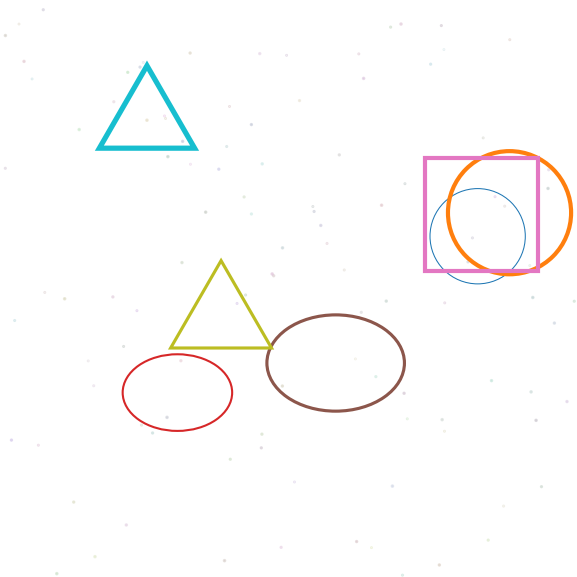[{"shape": "circle", "thickness": 0.5, "radius": 0.41, "center": [0.827, 0.59]}, {"shape": "circle", "thickness": 2, "radius": 0.53, "center": [0.882, 0.631]}, {"shape": "oval", "thickness": 1, "radius": 0.47, "center": [0.307, 0.319]}, {"shape": "oval", "thickness": 1.5, "radius": 0.6, "center": [0.581, 0.371]}, {"shape": "square", "thickness": 2, "radius": 0.49, "center": [0.834, 0.628]}, {"shape": "triangle", "thickness": 1.5, "radius": 0.5, "center": [0.383, 0.447]}, {"shape": "triangle", "thickness": 2.5, "radius": 0.48, "center": [0.255, 0.79]}]